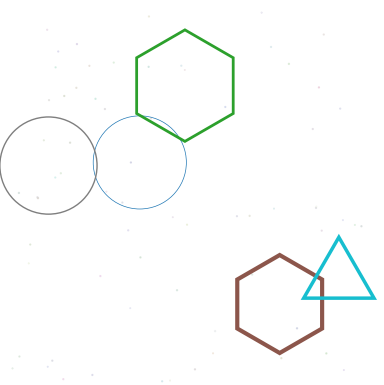[{"shape": "circle", "thickness": 0.5, "radius": 0.6, "center": [0.363, 0.578]}, {"shape": "hexagon", "thickness": 2, "radius": 0.72, "center": [0.48, 0.778]}, {"shape": "hexagon", "thickness": 3, "radius": 0.64, "center": [0.726, 0.21]}, {"shape": "circle", "thickness": 1, "radius": 0.63, "center": [0.126, 0.57]}, {"shape": "triangle", "thickness": 2.5, "radius": 0.53, "center": [0.88, 0.278]}]